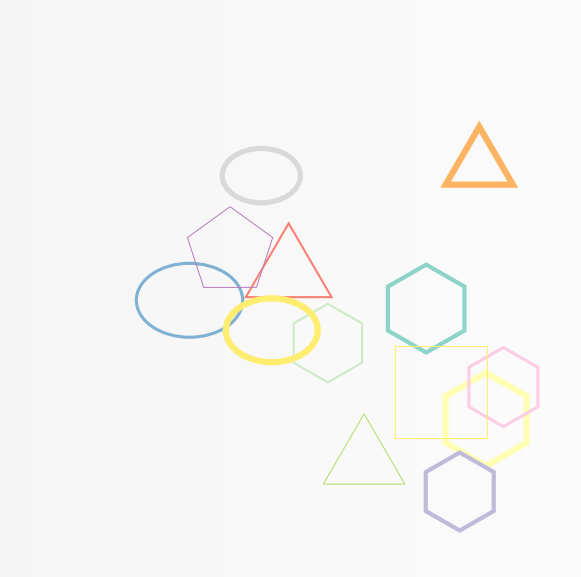[{"shape": "hexagon", "thickness": 2, "radius": 0.38, "center": [0.733, 0.465]}, {"shape": "hexagon", "thickness": 3, "radius": 0.4, "center": [0.836, 0.273]}, {"shape": "hexagon", "thickness": 2, "radius": 0.34, "center": [0.791, 0.148]}, {"shape": "triangle", "thickness": 1, "radius": 0.43, "center": [0.497, 0.527]}, {"shape": "oval", "thickness": 1.5, "radius": 0.46, "center": [0.326, 0.479]}, {"shape": "triangle", "thickness": 3, "radius": 0.33, "center": [0.825, 0.713]}, {"shape": "triangle", "thickness": 0.5, "radius": 0.41, "center": [0.626, 0.201]}, {"shape": "hexagon", "thickness": 1.5, "radius": 0.34, "center": [0.866, 0.329]}, {"shape": "oval", "thickness": 2.5, "radius": 0.34, "center": [0.45, 0.695]}, {"shape": "pentagon", "thickness": 0.5, "radius": 0.39, "center": [0.396, 0.564]}, {"shape": "hexagon", "thickness": 1, "radius": 0.34, "center": [0.564, 0.405]}, {"shape": "square", "thickness": 0.5, "radius": 0.4, "center": [0.759, 0.32]}, {"shape": "oval", "thickness": 3, "radius": 0.39, "center": [0.468, 0.427]}]